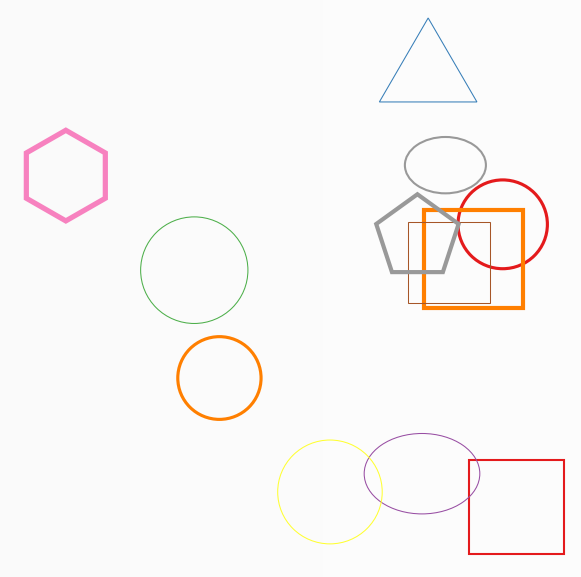[{"shape": "square", "thickness": 1, "radius": 0.41, "center": [0.888, 0.121]}, {"shape": "circle", "thickness": 1.5, "radius": 0.38, "center": [0.865, 0.611]}, {"shape": "triangle", "thickness": 0.5, "radius": 0.48, "center": [0.737, 0.871]}, {"shape": "circle", "thickness": 0.5, "radius": 0.46, "center": [0.334, 0.531]}, {"shape": "oval", "thickness": 0.5, "radius": 0.5, "center": [0.726, 0.179]}, {"shape": "square", "thickness": 2, "radius": 0.43, "center": [0.815, 0.551]}, {"shape": "circle", "thickness": 1.5, "radius": 0.36, "center": [0.378, 0.345]}, {"shape": "circle", "thickness": 0.5, "radius": 0.45, "center": [0.568, 0.147]}, {"shape": "square", "thickness": 0.5, "radius": 0.35, "center": [0.772, 0.545]}, {"shape": "hexagon", "thickness": 2.5, "radius": 0.39, "center": [0.113, 0.695]}, {"shape": "pentagon", "thickness": 2, "radius": 0.37, "center": [0.718, 0.588]}, {"shape": "oval", "thickness": 1, "radius": 0.35, "center": [0.766, 0.713]}]